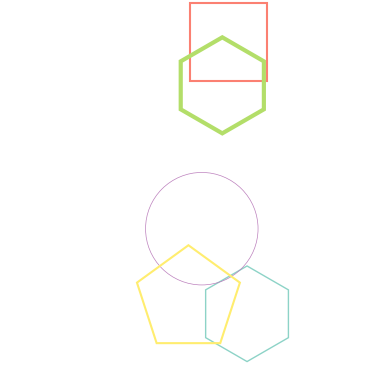[{"shape": "hexagon", "thickness": 1, "radius": 0.62, "center": [0.642, 0.185]}, {"shape": "square", "thickness": 1.5, "radius": 0.5, "center": [0.593, 0.891]}, {"shape": "hexagon", "thickness": 3, "radius": 0.62, "center": [0.577, 0.778]}, {"shape": "circle", "thickness": 0.5, "radius": 0.73, "center": [0.524, 0.406]}, {"shape": "pentagon", "thickness": 1.5, "radius": 0.7, "center": [0.489, 0.222]}]